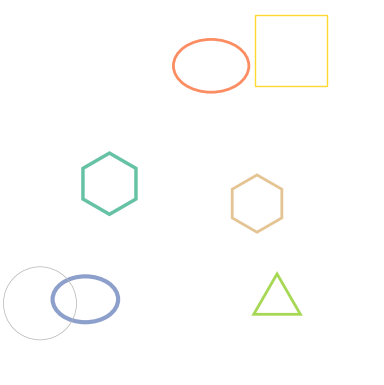[{"shape": "hexagon", "thickness": 2.5, "radius": 0.4, "center": [0.284, 0.523]}, {"shape": "oval", "thickness": 2, "radius": 0.49, "center": [0.548, 0.829]}, {"shape": "oval", "thickness": 3, "radius": 0.43, "center": [0.222, 0.223]}, {"shape": "triangle", "thickness": 2, "radius": 0.35, "center": [0.72, 0.219]}, {"shape": "square", "thickness": 1, "radius": 0.46, "center": [0.756, 0.869]}, {"shape": "hexagon", "thickness": 2, "radius": 0.37, "center": [0.668, 0.471]}, {"shape": "circle", "thickness": 0.5, "radius": 0.47, "center": [0.104, 0.212]}]